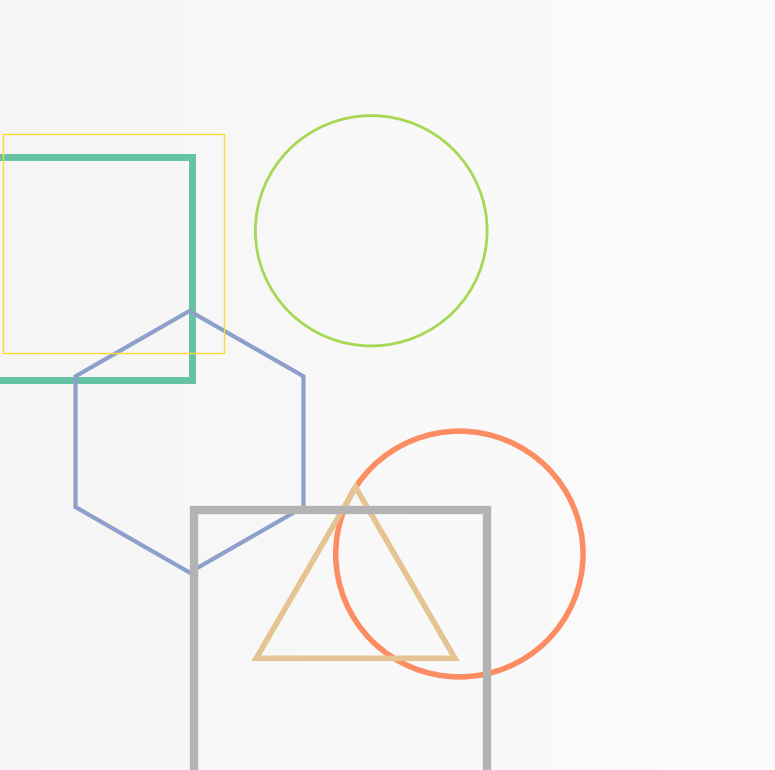[{"shape": "square", "thickness": 2.5, "radius": 0.72, "center": [0.103, 0.651]}, {"shape": "circle", "thickness": 2, "radius": 0.8, "center": [0.593, 0.281]}, {"shape": "hexagon", "thickness": 1.5, "radius": 0.85, "center": [0.244, 0.426]}, {"shape": "circle", "thickness": 1, "radius": 0.75, "center": [0.479, 0.7]}, {"shape": "square", "thickness": 0.5, "radius": 0.71, "center": [0.147, 0.684]}, {"shape": "triangle", "thickness": 2, "radius": 0.74, "center": [0.459, 0.219]}, {"shape": "square", "thickness": 3, "radius": 0.95, "center": [0.439, 0.148]}]